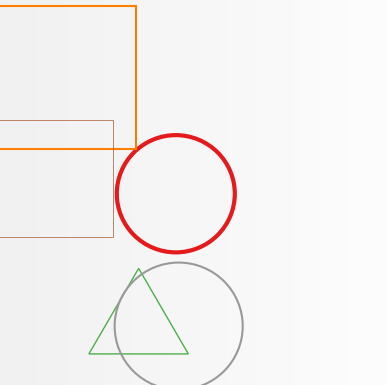[{"shape": "circle", "thickness": 3, "radius": 0.76, "center": [0.454, 0.497]}, {"shape": "triangle", "thickness": 1, "radius": 0.74, "center": [0.358, 0.155]}, {"shape": "square", "thickness": 1.5, "radius": 0.93, "center": [0.165, 0.798]}, {"shape": "square", "thickness": 0.5, "radius": 0.76, "center": [0.141, 0.537]}, {"shape": "circle", "thickness": 1.5, "radius": 0.83, "center": [0.461, 0.153]}]